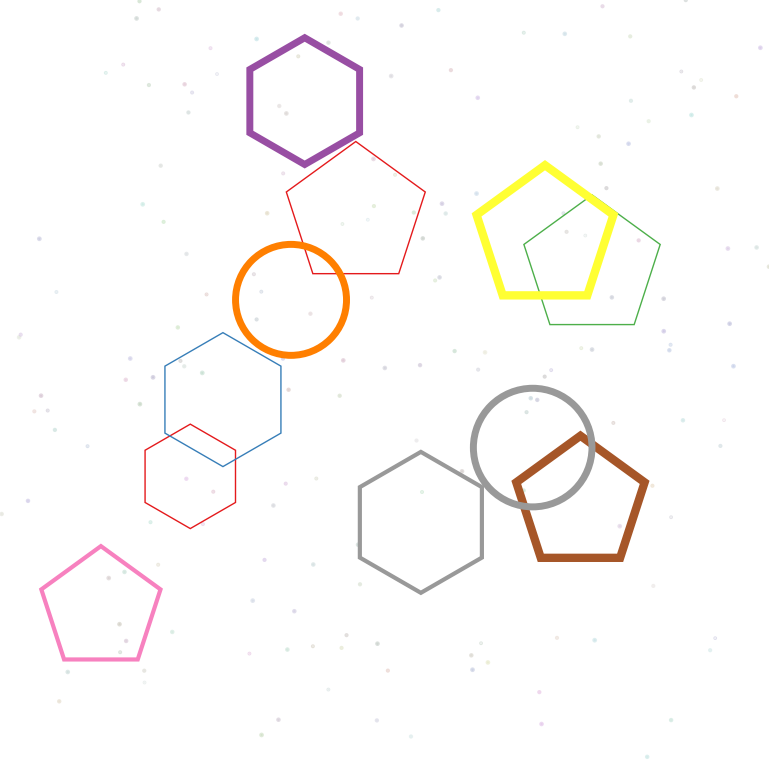[{"shape": "hexagon", "thickness": 0.5, "radius": 0.34, "center": [0.247, 0.381]}, {"shape": "pentagon", "thickness": 0.5, "radius": 0.47, "center": [0.462, 0.721]}, {"shape": "hexagon", "thickness": 0.5, "radius": 0.43, "center": [0.29, 0.481]}, {"shape": "pentagon", "thickness": 0.5, "radius": 0.47, "center": [0.769, 0.654]}, {"shape": "hexagon", "thickness": 2.5, "radius": 0.41, "center": [0.396, 0.869]}, {"shape": "circle", "thickness": 2.5, "radius": 0.36, "center": [0.378, 0.611]}, {"shape": "pentagon", "thickness": 3, "radius": 0.47, "center": [0.708, 0.692]}, {"shape": "pentagon", "thickness": 3, "radius": 0.44, "center": [0.754, 0.346]}, {"shape": "pentagon", "thickness": 1.5, "radius": 0.41, "center": [0.131, 0.209]}, {"shape": "circle", "thickness": 2.5, "radius": 0.39, "center": [0.692, 0.419]}, {"shape": "hexagon", "thickness": 1.5, "radius": 0.46, "center": [0.547, 0.322]}]